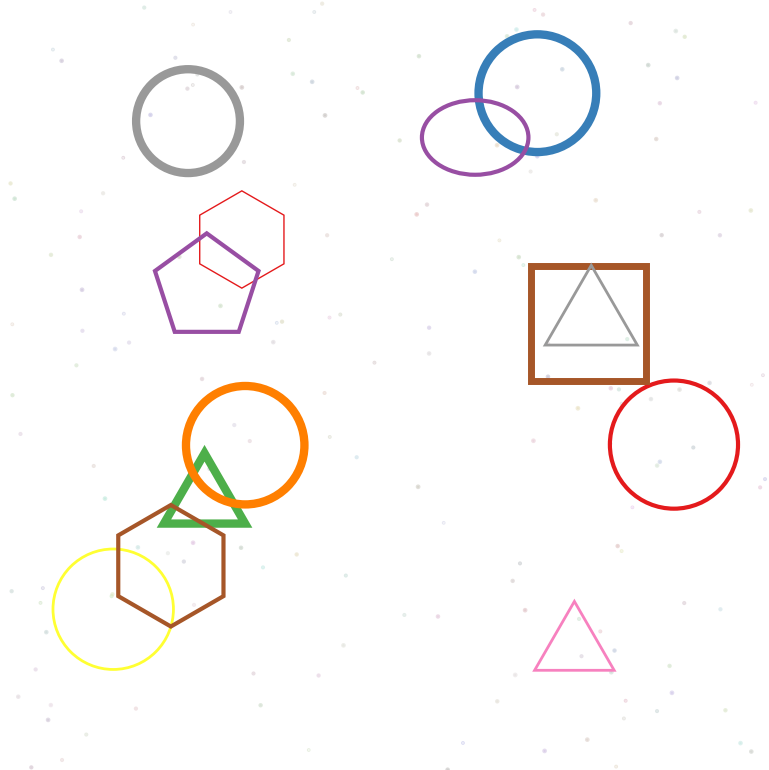[{"shape": "circle", "thickness": 1.5, "radius": 0.42, "center": [0.875, 0.423]}, {"shape": "hexagon", "thickness": 0.5, "radius": 0.32, "center": [0.314, 0.689]}, {"shape": "circle", "thickness": 3, "radius": 0.38, "center": [0.698, 0.879]}, {"shape": "triangle", "thickness": 3, "radius": 0.3, "center": [0.266, 0.35]}, {"shape": "pentagon", "thickness": 1.5, "radius": 0.35, "center": [0.268, 0.626]}, {"shape": "oval", "thickness": 1.5, "radius": 0.35, "center": [0.617, 0.821]}, {"shape": "circle", "thickness": 3, "radius": 0.38, "center": [0.318, 0.422]}, {"shape": "circle", "thickness": 1, "radius": 0.39, "center": [0.147, 0.209]}, {"shape": "hexagon", "thickness": 1.5, "radius": 0.39, "center": [0.222, 0.265]}, {"shape": "square", "thickness": 2.5, "radius": 0.37, "center": [0.764, 0.579]}, {"shape": "triangle", "thickness": 1, "radius": 0.3, "center": [0.746, 0.159]}, {"shape": "triangle", "thickness": 1, "radius": 0.35, "center": [0.768, 0.586]}, {"shape": "circle", "thickness": 3, "radius": 0.34, "center": [0.244, 0.843]}]